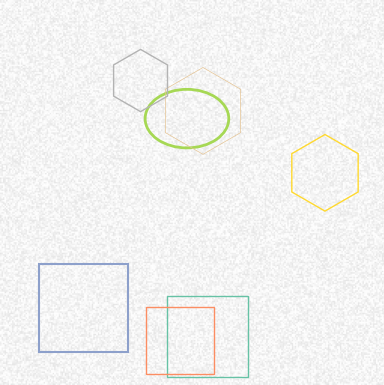[{"shape": "square", "thickness": 1, "radius": 0.52, "center": [0.539, 0.126]}, {"shape": "square", "thickness": 1, "radius": 0.44, "center": [0.467, 0.115]}, {"shape": "square", "thickness": 1.5, "radius": 0.57, "center": [0.217, 0.2]}, {"shape": "oval", "thickness": 2, "radius": 0.54, "center": [0.486, 0.692]}, {"shape": "hexagon", "thickness": 1, "radius": 0.5, "center": [0.844, 0.551]}, {"shape": "hexagon", "thickness": 0.5, "radius": 0.56, "center": [0.527, 0.712]}, {"shape": "hexagon", "thickness": 1, "radius": 0.4, "center": [0.365, 0.791]}]